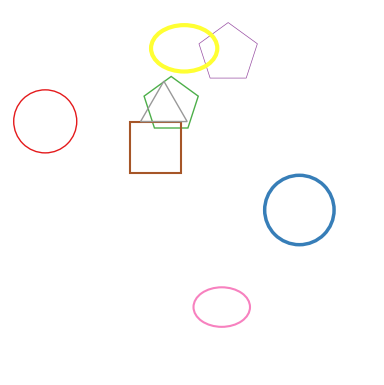[{"shape": "circle", "thickness": 1, "radius": 0.41, "center": [0.117, 0.685]}, {"shape": "circle", "thickness": 2.5, "radius": 0.45, "center": [0.778, 0.455]}, {"shape": "pentagon", "thickness": 1, "radius": 0.37, "center": [0.445, 0.727]}, {"shape": "pentagon", "thickness": 0.5, "radius": 0.4, "center": [0.593, 0.862]}, {"shape": "oval", "thickness": 3, "radius": 0.43, "center": [0.478, 0.874]}, {"shape": "square", "thickness": 1.5, "radius": 0.33, "center": [0.404, 0.616]}, {"shape": "oval", "thickness": 1.5, "radius": 0.37, "center": [0.576, 0.202]}, {"shape": "triangle", "thickness": 1, "radius": 0.35, "center": [0.426, 0.719]}]